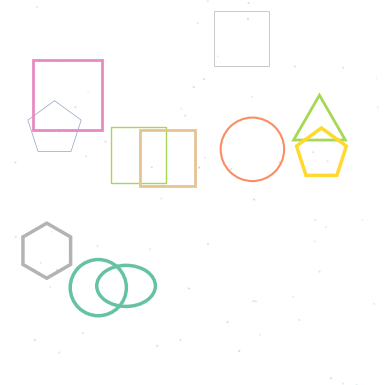[{"shape": "circle", "thickness": 2.5, "radius": 0.36, "center": [0.255, 0.253]}, {"shape": "oval", "thickness": 2.5, "radius": 0.38, "center": [0.327, 0.257]}, {"shape": "circle", "thickness": 1.5, "radius": 0.41, "center": [0.656, 0.612]}, {"shape": "pentagon", "thickness": 0.5, "radius": 0.36, "center": [0.142, 0.666]}, {"shape": "square", "thickness": 2, "radius": 0.45, "center": [0.175, 0.753]}, {"shape": "triangle", "thickness": 2, "radius": 0.39, "center": [0.83, 0.675]}, {"shape": "square", "thickness": 1, "radius": 0.36, "center": [0.36, 0.597]}, {"shape": "pentagon", "thickness": 2.5, "radius": 0.34, "center": [0.835, 0.6]}, {"shape": "square", "thickness": 2, "radius": 0.36, "center": [0.435, 0.589]}, {"shape": "hexagon", "thickness": 2.5, "radius": 0.36, "center": [0.122, 0.349]}, {"shape": "square", "thickness": 0.5, "radius": 0.35, "center": [0.627, 0.9]}]